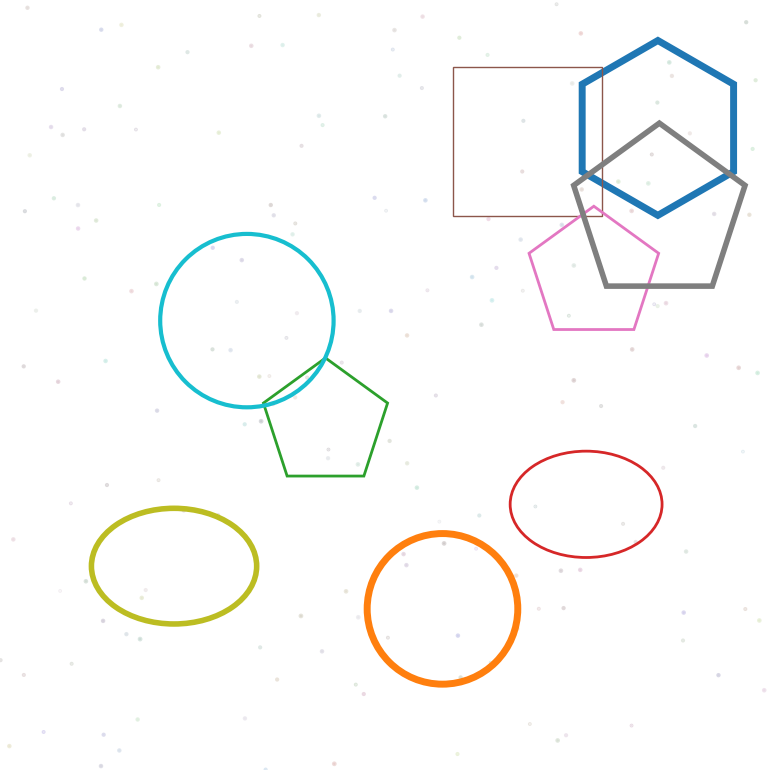[{"shape": "hexagon", "thickness": 2.5, "radius": 0.57, "center": [0.854, 0.834]}, {"shape": "circle", "thickness": 2.5, "radius": 0.49, "center": [0.575, 0.209]}, {"shape": "pentagon", "thickness": 1, "radius": 0.42, "center": [0.423, 0.45]}, {"shape": "oval", "thickness": 1, "radius": 0.49, "center": [0.761, 0.345]}, {"shape": "square", "thickness": 0.5, "radius": 0.49, "center": [0.685, 0.816]}, {"shape": "pentagon", "thickness": 1, "radius": 0.44, "center": [0.771, 0.644]}, {"shape": "pentagon", "thickness": 2, "radius": 0.58, "center": [0.856, 0.723]}, {"shape": "oval", "thickness": 2, "radius": 0.54, "center": [0.226, 0.265]}, {"shape": "circle", "thickness": 1.5, "radius": 0.56, "center": [0.321, 0.584]}]